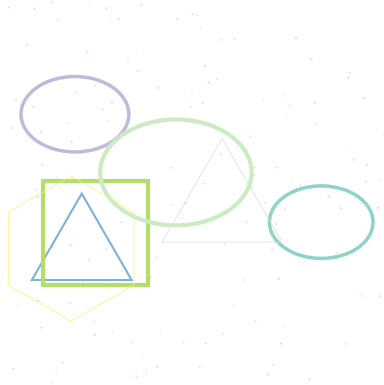[{"shape": "oval", "thickness": 2.5, "radius": 0.67, "center": [0.834, 0.423]}, {"shape": "oval", "thickness": 2.5, "radius": 0.7, "center": [0.195, 0.703]}, {"shape": "triangle", "thickness": 1.5, "radius": 0.75, "center": [0.212, 0.348]}, {"shape": "square", "thickness": 3, "radius": 0.68, "center": [0.248, 0.395]}, {"shape": "triangle", "thickness": 0.5, "radius": 0.9, "center": [0.577, 0.461]}, {"shape": "oval", "thickness": 3, "radius": 0.98, "center": [0.457, 0.552]}, {"shape": "hexagon", "thickness": 0.5, "radius": 0.94, "center": [0.185, 0.354]}]